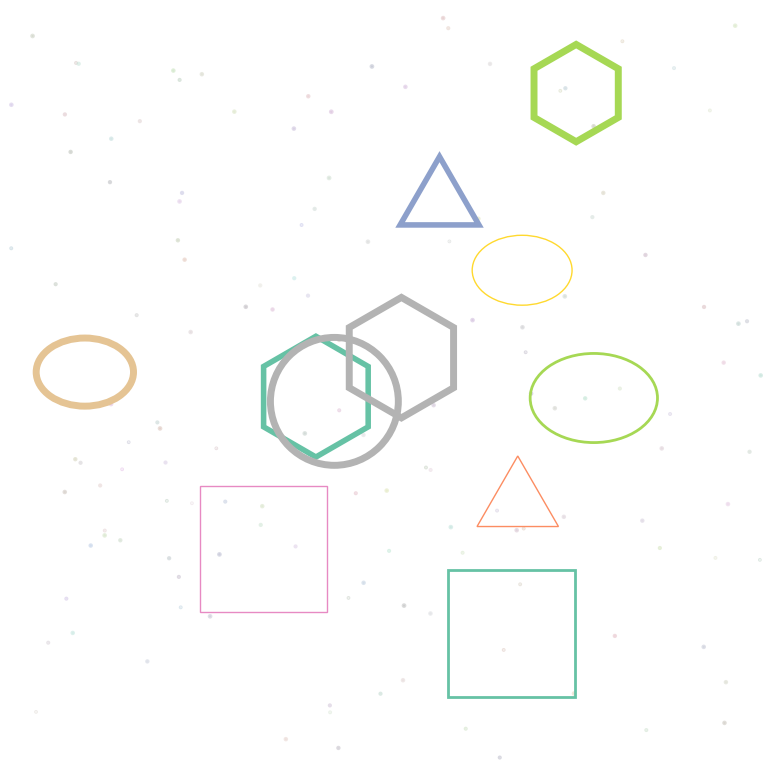[{"shape": "square", "thickness": 1, "radius": 0.41, "center": [0.664, 0.177]}, {"shape": "hexagon", "thickness": 2, "radius": 0.39, "center": [0.41, 0.485]}, {"shape": "triangle", "thickness": 0.5, "radius": 0.31, "center": [0.672, 0.347]}, {"shape": "triangle", "thickness": 2, "radius": 0.3, "center": [0.571, 0.737]}, {"shape": "square", "thickness": 0.5, "radius": 0.41, "center": [0.342, 0.287]}, {"shape": "oval", "thickness": 1, "radius": 0.41, "center": [0.771, 0.483]}, {"shape": "hexagon", "thickness": 2.5, "radius": 0.32, "center": [0.748, 0.879]}, {"shape": "oval", "thickness": 0.5, "radius": 0.32, "center": [0.678, 0.649]}, {"shape": "oval", "thickness": 2.5, "radius": 0.32, "center": [0.11, 0.517]}, {"shape": "circle", "thickness": 2.5, "radius": 0.42, "center": [0.434, 0.479]}, {"shape": "hexagon", "thickness": 2.5, "radius": 0.39, "center": [0.521, 0.536]}]